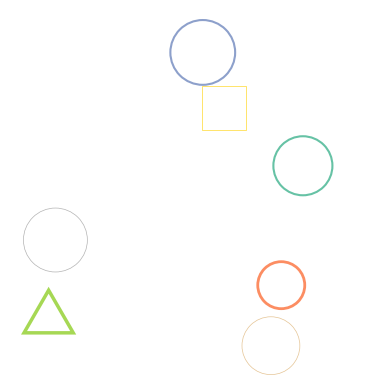[{"shape": "circle", "thickness": 1.5, "radius": 0.38, "center": [0.787, 0.569]}, {"shape": "circle", "thickness": 2, "radius": 0.31, "center": [0.731, 0.259]}, {"shape": "circle", "thickness": 1.5, "radius": 0.42, "center": [0.527, 0.864]}, {"shape": "triangle", "thickness": 2.5, "radius": 0.37, "center": [0.126, 0.172]}, {"shape": "square", "thickness": 0.5, "radius": 0.29, "center": [0.581, 0.72]}, {"shape": "circle", "thickness": 0.5, "radius": 0.38, "center": [0.704, 0.102]}, {"shape": "circle", "thickness": 0.5, "radius": 0.42, "center": [0.144, 0.377]}]